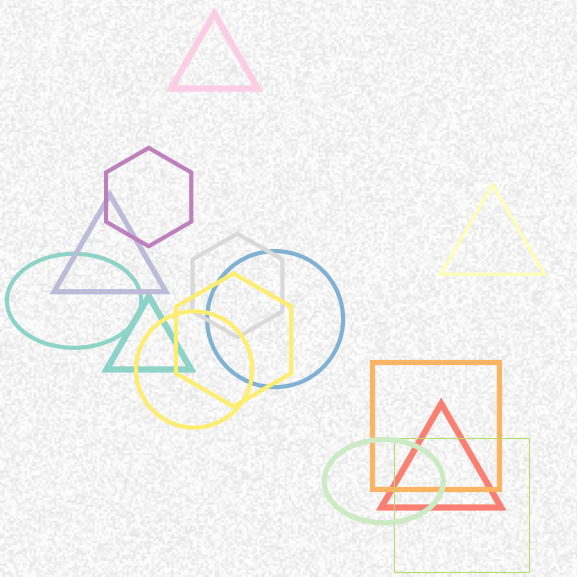[{"shape": "triangle", "thickness": 3, "radius": 0.42, "center": [0.258, 0.402]}, {"shape": "oval", "thickness": 2, "radius": 0.58, "center": [0.128, 0.478]}, {"shape": "triangle", "thickness": 1.5, "radius": 0.52, "center": [0.853, 0.576]}, {"shape": "triangle", "thickness": 2.5, "radius": 0.56, "center": [0.19, 0.55]}, {"shape": "triangle", "thickness": 3, "radius": 0.6, "center": [0.764, 0.18]}, {"shape": "circle", "thickness": 2, "radius": 0.59, "center": [0.476, 0.447]}, {"shape": "square", "thickness": 2.5, "radius": 0.55, "center": [0.754, 0.263]}, {"shape": "square", "thickness": 0.5, "radius": 0.58, "center": [0.8, 0.125]}, {"shape": "triangle", "thickness": 3, "radius": 0.43, "center": [0.371, 0.889]}, {"shape": "hexagon", "thickness": 2, "radius": 0.45, "center": [0.411, 0.505]}, {"shape": "hexagon", "thickness": 2, "radius": 0.43, "center": [0.257, 0.658]}, {"shape": "oval", "thickness": 2.5, "radius": 0.52, "center": [0.665, 0.166]}, {"shape": "circle", "thickness": 2, "radius": 0.5, "center": [0.336, 0.359]}, {"shape": "hexagon", "thickness": 2, "radius": 0.58, "center": [0.404, 0.41]}]